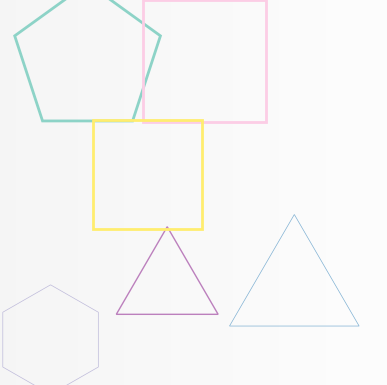[{"shape": "pentagon", "thickness": 2, "radius": 0.99, "center": [0.226, 0.846]}, {"shape": "hexagon", "thickness": 0.5, "radius": 0.71, "center": [0.13, 0.118]}, {"shape": "triangle", "thickness": 0.5, "radius": 0.97, "center": [0.76, 0.25]}, {"shape": "square", "thickness": 2, "radius": 0.79, "center": [0.527, 0.841]}, {"shape": "triangle", "thickness": 1, "radius": 0.76, "center": [0.432, 0.259]}, {"shape": "square", "thickness": 2, "radius": 0.7, "center": [0.38, 0.546]}]